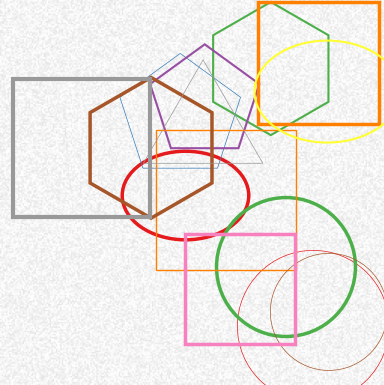[{"shape": "circle", "thickness": 0.5, "radius": 0.99, "center": [0.814, 0.153]}, {"shape": "oval", "thickness": 2.5, "radius": 0.82, "center": [0.482, 0.492]}, {"shape": "pentagon", "thickness": 0.5, "radius": 0.82, "center": [0.468, 0.696]}, {"shape": "circle", "thickness": 2.5, "radius": 0.9, "center": [0.743, 0.306]}, {"shape": "hexagon", "thickness": 1.5, "radius": 0.86, "center": [0.703, 0.822]}, {"shape": "pentagon", "thickness": 1.5, "radius": 0.75, "center": [0.532, 0.736]}, {"shape": "square", "thickness": 1, "radius": 0.91, "center": [0.586, 0.48]}, {"shape": "square", "thickness": 2.5, "radius": 0.79, "center": [0.828, 0.836]}, {"shape": "oval", "thickness": 1.5, "radius": 0.95, "center": [0.85, 0.762]}, {"shape": "hexagon", "thickness": 2.5, "radius": 0.91, "center": [0.392, 0.616]}, {"shape": "circle", "thickness": 0.5, "radius": 0.76, "center": [0.854, 0.19]}, {"shape": "square", "thickness": 2.5, "radius": 0.71, "center": [0.624, 0.25]}, {"shape": "triangle", "thickness": 0.5, "radius": 0.9, "center": [0.528, 0.665]}, {"shape": "square", "thickness": 3, "radius": 0.89, "center": [0.213, 0.615]}]